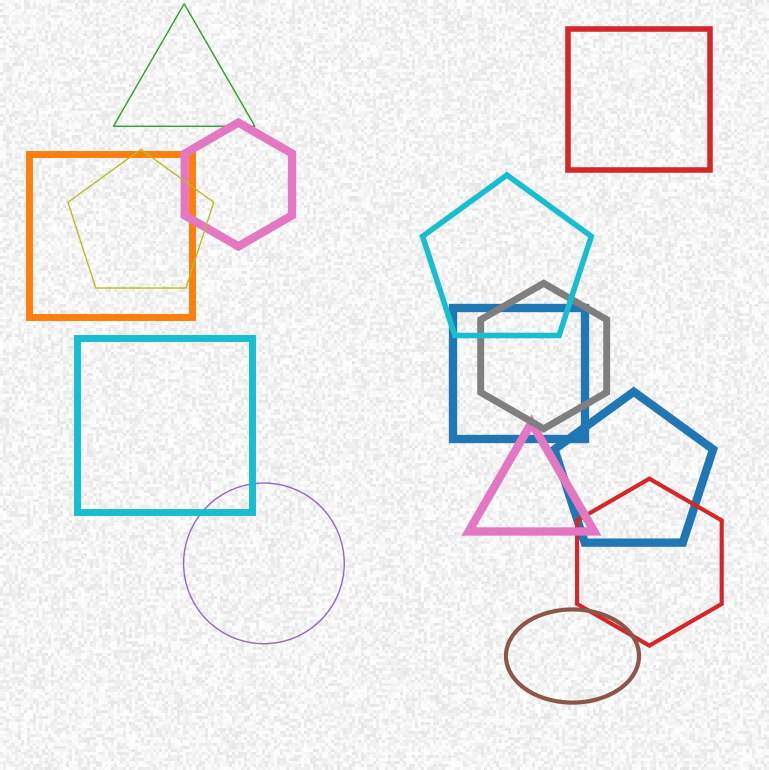[{"shape": "square", "thickness": 3, "radius": 0.43, "center": [0.674, 0.515]}, {"shape": "pentagon", "thickness": 3, "radius": 0.54, "center": [0.823, 0.383]}, {"shape": "square", "thickness": 2.5, "radius": 0.53, "center": [0.143, 0.694]}, {"shape": "triangle", "thickness": 0.5, "radius": 0.53, "center": [0.239, 0.889]}, {"shape": "square", "thickness": 2, "radius": 0.46, "center": [0.83, 0.871]}, {"shape": "hexagon", "thickness": 1.5, "radius": 0.54, "center": [0.843, 0.27]}, {"shape": "circle", "thickness": 0.5, "radius": 0.52, "center": [0.343, 0.268]}, {"shape": "oval", "thickness": 1.5, "radius": 0.43, "center": [0.743, 0.148]}, {"shape": "triangle", "thickness": 3, "radius": 0.47, "center": [0.69, 0.357]}, {"shape": "hexagon", "thickness": 3, "radius": 0.4, "center": [0.31, 0.76]}, {"shape": "hexagon", "thickness": 2.5, "radius": 0.47, "center": [0.706, 0.538]}, {"shape": "pentagon", "thickness": 0.5, "radius": 0.5, "center": [0.183, 0.706]}, {"shape": "square", "thickness": 2.5, "radius": 0.57, "center": [0.214, 0.448]}, {"shape": "pentagon", "thickness": 2, "radius": 0.58, "center": [0.658, 0.657]}]